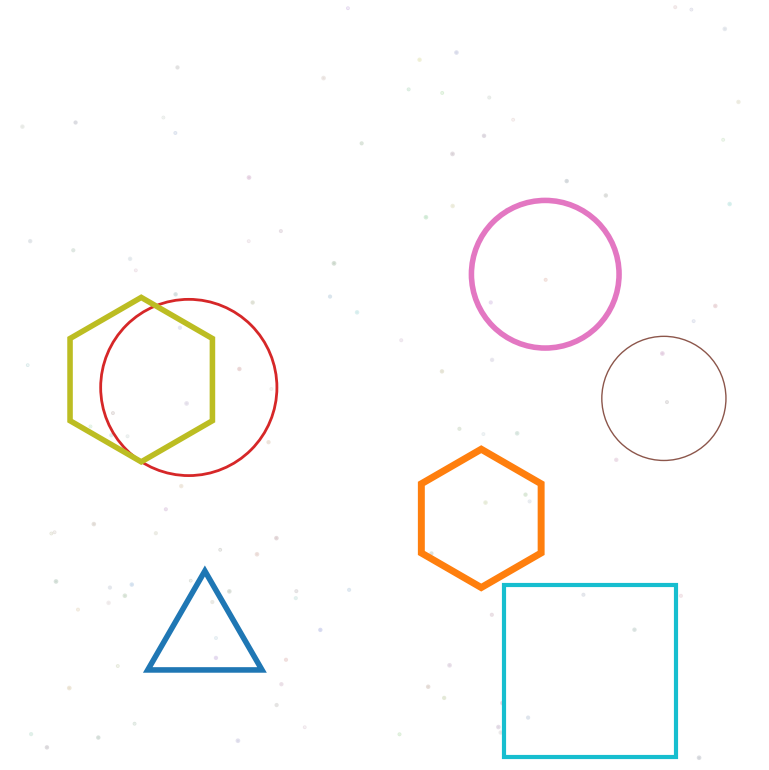[{"shape": "triangle", "thickness": 2, "radius": 0.43, "center": [0.266, 0.173]}, {"shape": "hexagon", "thickness": 2.5, "radius": 0.45, "center": [0.625, 0.327]}, {"shape": "circle", "thickness": 1, "radius": 0.57, "center": [0.245, 0.497]}, {"shape": "circle", "thickness": 0.5, "radius": 0.4, "center": [0.862, 0.483]}, {"shape": "circle", "thickness": 2, "radius": 0.48, "center": [0.708, 0.644]}, {"shape": "hexagon", "thickness": 2, "radius": 0.53, "center": [0.183, 0.507]}, {"shape": "square", "thickness": 1.5, "radius": 0.56, "center": [0.766, 0.128]}]